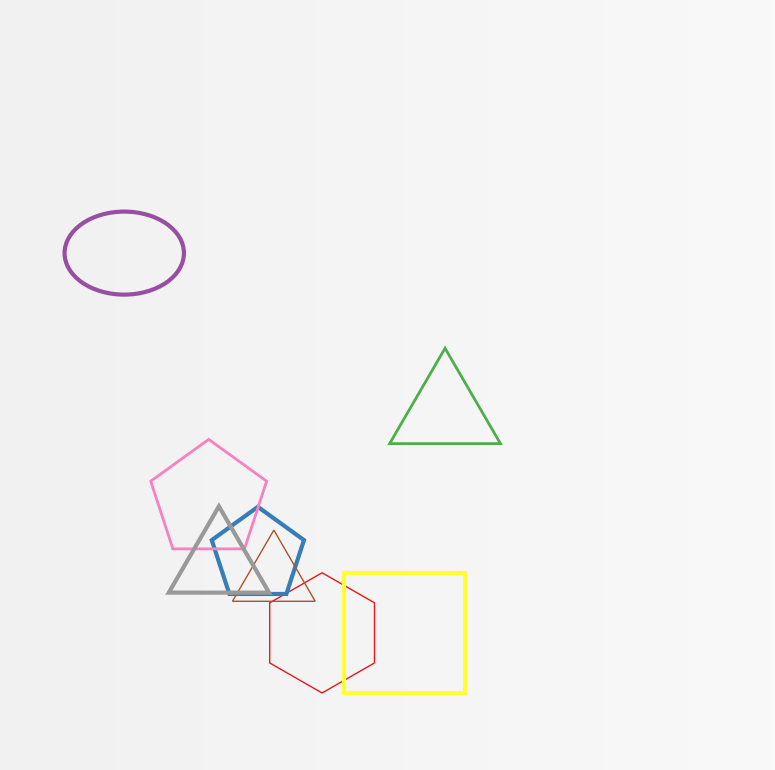[{"shape": "hexagon", "thickness": 0.5, "radius": 0.39, "center": [0.416, 0.178]}, {"shape": "pentagon", "thickness": 1.5, "radius": 0.31, "center": [0.333, 0.279]}, {"shape": "triangle", "thickness": 1, "radius": 0.41, "center": [0.574, 0.465]}, {"shape": "oval", "thickness": 1.5, "radius": 0.39, "center": [0.16, 0.671]}, {"shape": "square", "thickness": 1.5, "radius": 0.39, "center": [0.522, 0.178]}, {"shape": "triangle", "thickness": 0.5, "radius": 0.31, "center": [0.353, 0.25]}, {"shape": "pentagon", "thickness": 1, "radius": 0.39, "center": [0.269, 0.351]}, {"shape": "triangle", "thickness": 1.5, "radius": 0.37, "center": [0.282, 0.268]}]